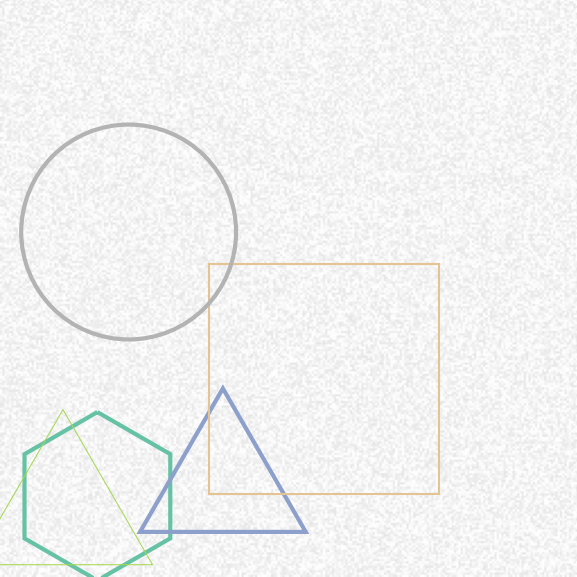[{"shape": "hexagon", "thickness": 2, "radius": 0.73, "center": [0.169, 0.14]}, {"shape": "triangle", "thickness": 2, "radius": 0.83, "center": [0.386, 0.161]}, {"shape": "triangle", "thickness": 0.5, "radius": 0.9, "center": [0.109, 0.111]}, {"shape": "square", "thickness": 1, "radius": 0.99, "center": [0.561, 0.342]}, {"shape": "circle", "thickness": 2, "radius": 0.93, "center": [0.223, 0.597]}]